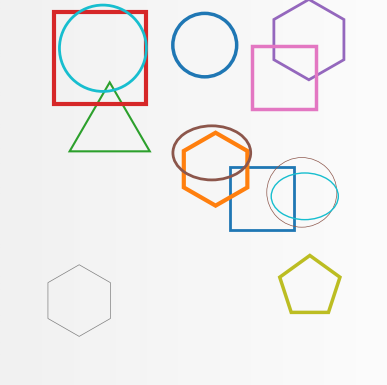[{"shape": "circle", "thickness": 2.5, "radius": 0.41, "center": [0.528, 0.883]}, {"shape": "square", "thickness": 2, "radius": 0.41, "center": [0.675, 0.484]}, {"shape": "hexagon", "thickness": 3, "radius": 0.47, "center": [0.556, 0.561]}, {"shape": "triangle", "thickness": 1.5, "radius": 0.6, "center": [0.283, 0.667]}, {"shape": "square", "thickness": 3, "radius": 0.6, "center": [0.258, 0.849]}, {"shape": "hexagon", "thickness": 2, "radius": 0.52, "center": [0.797, 0.897]}, {"shape": "circle", "thickness": 0.5, "radius": 0.45, "center": [0.779, 0.5]}, {"shape": "oval", "thickness": 2, "radius": 0.5, "center": [0.547, 0.603]}, {"shape": "square", "thickness": 2.5, "radius": 0.41, "center": [0.733, 0.798]}, {"shape": "hexagon", "thickness": 0.5, "radius": 0.47, "center": [0.204, 0.219]}, {"shape": "pentagon", "thickness": 2.5, "radius": 0.41, "center": [0.8, 0.255]}, {"shape": "circle", "thickness": 2, "radius": 0.56, "center": [0.266, 0.875]}, {"shape": "oval", "thickness": 1, "radius": 0.43, "center": [0.786, 0.49]}]